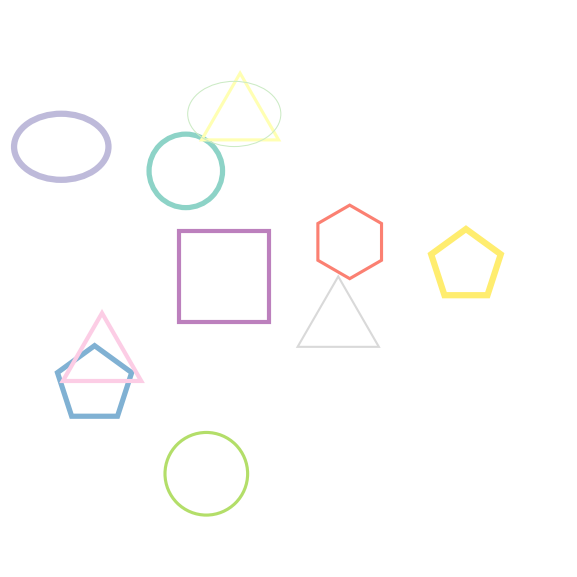[{"shape": "circle", "thickness": 2.5, "radius": 0.32, "center": [0.322, 0.703]}, {"shape": "triangle", "thickness": 1.5, "radius": 0.38, "center": [0.416, 0.795]}, {"shape": "oval", "thickness": 3, "radius": 0.41, "center": [0.106, 0.745]}, {"shape": "hexagon", "thickness": 1.5, "radius": 0.32, "center": [0.606, 0.58]}, {"shape": "pentagon", "thickness": 2.5, "radius": 0.34, "center": [0.164, 0.333]}, {"shape": "circle", "thickness": 1.5, "radius": 0.36, "center": [0.357, 0.179]}, {"shape": "triangle", "thickness": 2, "radius": 0.39, "center": [0.177, 0.379]}, {"shape": "triangle", "thickness": 1, "radius": 0.41, "center": [0.586, 0.439]}, {"shape": "square", "thickness": 2, "radius": 0.39, "center": [0.388, 0.52]}, {"shape": "oval", "thickness": 0.5, "radius": 0.4, "center": [0.406, 0.802]}, {"shape": "pentagon", "thickness": 3, "radius": 0.32, "center": [0.807, 0.539]}]